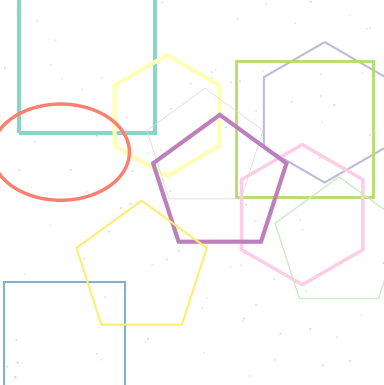[{"shape": "square", "thickness": 3, "radius": 0.88, "center": [0.227, 0.832]}, {"shape": "hexagon", "thickness": 3, "radius": 0.79, "center": [0.434, 0.7]}, {"shape": "hexagon", "thickness": 1.5, "radius": 0.91, "center": [0.843, 0.708]}, {"shape": "oval", "thickness": 2.5, "radius": 0.89, "center": [0.158, 0.605]}, {"shape": "square", "thickness": 1.5, "radius": 0.78, "center": [0.168, 0.111]}, {"shape": "square", "thickness": 2, "radius": 0.89, "center": [0.791, 0.665]}, {"shape": "hexagon", "thickness": 2.5, "radius": 0.91, "center": [0.785, 0.442]}, {"shape": "pentagon", "thickness": 0.5, "radius": 0.79, "center": [0.532, 0.612]}, {"shape": "pentagon", "thickness": 3, "radius": 0.91, "center": [0.571, 0.52]}, {"shape": "pentagon", "thickness": 1, "radius": 0.87, "center": [0.881, 0.366]}, {"shape": "pentagon", "thickness": 1.5, "radius": 0.89, "center": [0.368, 0.301]}]